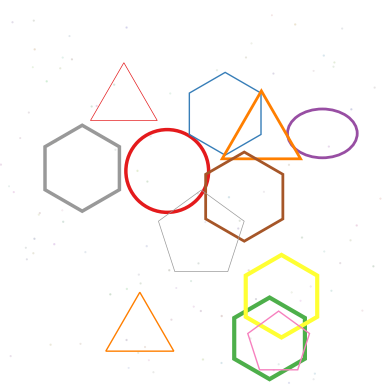[{"shape": "triangle", "thickness": 0.5, "radius": 0.5, "center": [0.322, 0.737]}, {"shape": "circle", "thickness": 2.5, "radius": 0.54, "center": [0.434, 0.556]}, {"shape": "hexagon", "thickness": 1, "radius": 0.54, "center": [0.585, 0.704]}, {"shape": "hexagon", "thickness": 3, "radius": 0.53, "center": [0.7, 0.121]}, {"shape": "oval", "thickness": 2, "radius": 0.45, "center": [0.837, 0.654]}, {"shape": "triangle", "thickness": 2, "radius": 0.59, "center": [0.679, 0.646]}, {"shape": "triangle", "thickness": 1, "radius": 0.51, "center": [0.363, 0.139]}, {"shape": "hexagon", "thickness": 3, "radius": 0.54, "center": [0.731, 0.231]}, {"shape": "hexagon", "thickness": 2, "radius": 0.58, "center": [0.634, 0.489]}, {"shape": "pentagon", "thickness": 1, "radius": 0.42, "center": [0.724, 0.108]}, {"shape": "hexagon", "thickness": 2.5, "radius": 0.56, "center": [0.214, 0.563]}, {"shape": "pentagon", "thickness": 0.5, "radius": 0.59, "center": [0.523, 0.389]}]